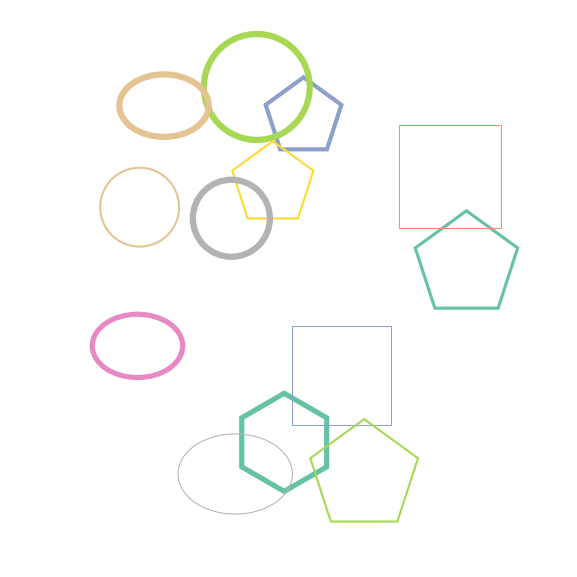[{"shape": "hexagon", "thickness": 2.5, "radius": 0.42, "center": [0.492, 0.233]}, {"shape": "pentagon", "thickness": 1.5, "radius": 0.47, "center": [0.808, 0.541]}, {"shape": "square", "thickness": 0.5, "radius": 0.44, "center": [0.779, 0.693]}, {"shape": "pentagon", "thickness": 2, "radius": 0.34, "center": [0.526, 0.796]}, {"shape": "square", "thickness": 0.5, "radius": 0.43, "center": [0.591, 0.349]}, {"shape": "oval", "thickness": 2.5, "radius": 0.39, "center": [0.238, 0.4]}, {"shape": "circle", "thickness": 3, "radius": 0.46, "center": [0.445, 0.849]}, {"shape": "pentagon", "thickness": 1, "radius": 0.49, "center": [0.631, 0.175]}, {"shape": "pentagon", "thickness": 1, "radius": 0.37, "center": [0.472, 0.681]}, {"shape": "oval", "thickness": 3, "radius": 0.39, "center": [0.284, 0.816]}, {"shape": "circle", "thickness": 1, "radius": 0.34, "center": [0.242, 0.64]}, {"shape": "circle", "thickness": 3, "radius": 0.33, "center": [0.401, 0.621]}, {"shape": "oval", "thickness": 0.5, "radius": 0.5, "center": [0.407, 0.178]}]